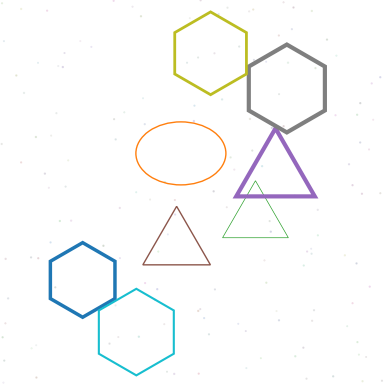[{"shape": "hexagon", "thickness": 2.5, "radius": 0.48, "center": [0.215, 0.273]}, {"shape": "oval", "thickness": 1, "radius": 0.58, "center": [0.47, 0.602]}, {"shape": "triangle", "thickness": 0.5, "radius": 0.49, "center": [0.664, 0.432]}, {"shape": "triangle", "thickness": 3, "radius": 0.59, "center": [0.716, 0.549]}, {"shape": "triangle", "thickness": 1, "radius": 0.51, "center": [0.459, 0.363]}, {"shape": "hexagon", "thickness": 3, "radius": 0.57, "center": [0.745, 0.77]}, {"shape": "hexagon", "thickness": 2, "radius": 0.54, "center": [0.547, 0.862]}, {"shape": "hexagon", "thickness": 1.5, "radius": 0.56, "center": [0.354, 0.137]}]